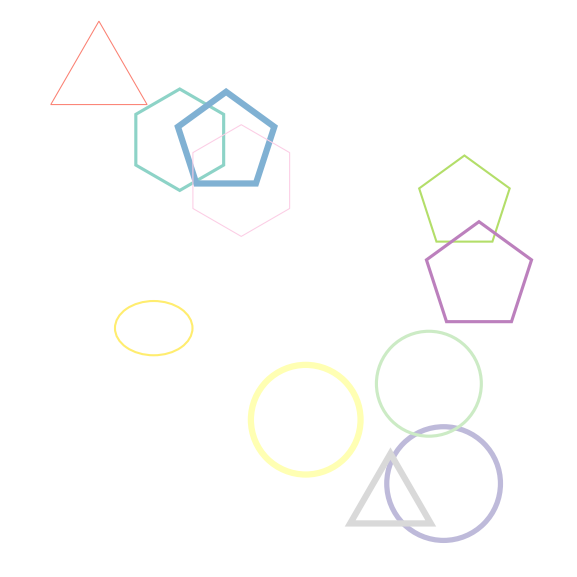[{"shape": "hexagon", "thickness": 1.5, "radius": 0.44, "center": [0.311, 0.757]}, {"shape": "circle", "thickness": 3, "radius": 0.47, "center": [0.529, 0.272]}, {"shape": "circle", "thickness": 2.5, "radius": 0.49, "center": [0.768, 0.162]}, {"shape": "triangle", "thickness": 0.5, "radius": 0.48, "center": [0.171, 0.866]}, {"shape": "pentagon", "thickness": 3, "radius": 0.44, "center": [0.392, 0.752]}, {"shape": "pentagon", "thickness": 1, "radius": 0.41, "center": [0.804, 0.647]}, {"shape": "hexagon", "thickness": 0.5, "radius": 0.48, "center": [0.418, 0.686]}, {"shape": "triangle", "thickness": 3, "radius": 0.4, "center": [0.676, 0.133]}, {"shape": "pentagon", "thickness": 1.5, "radius": 0.48, "center": [0.829, 0.52]}, {"shape": "circle", "thickness": 1.5, "radius": 0.45, "center": [0.743, 0.335]}, {"shape": "oval", "thickness": 1, "radius": 0.34, "center": [0.266, 0.431]}]